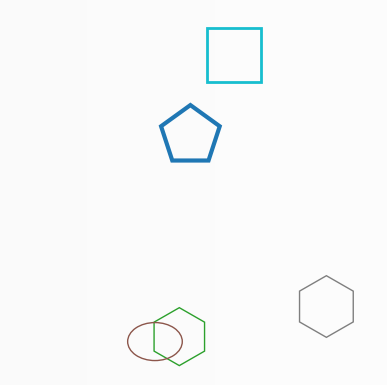[{"shape": "pentagon", "thickness": 3, "radius": 0.4, "center": [0.491, 0.647]}, {"shape": "hexagon", "thickness": 1, "radius": 0.38, "center": [0.463, 0.126]}, {"shape": "oval", "thickness": 1, "radius": 0.35, "center": [0.4, 0.113]}, {"shape": "hexagon", "thickness": 1, "radius": 0.4, "center": [0.842, 0.204]}, {"shape": "square", "thickness": 2, "radius": 0.35, "center": [0.604, 0.857]}]